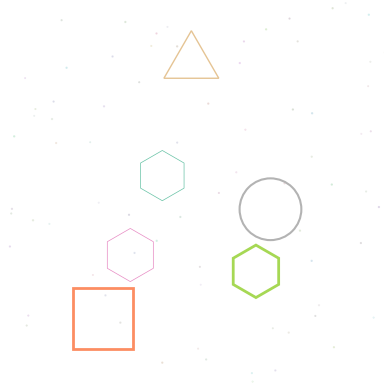[{"shape": "hexagon", "thickness": 0.5, "radius": 0.33, "center": [0.422, 0.544]}, {"shape": "square", "thickness": 2, "radius": 0.39, "center": [0.268, 0.173]}, {"shape": "hexagon", "thickness": 0.5, "radius": 0.35, "center": [0.338, 0.338]}, {"shape": "hexagon", "thickness": 2, "radius": 0.34, "center": [0.665, 0.295]}, {"shape": "triangle", "thickness": 1, "radius": 0.41, "center": [0.497, 0.838]}, {"shape": "circle", "thickness": 1.5, "radius": 0.4, "center": [0.703, 0.457]}]